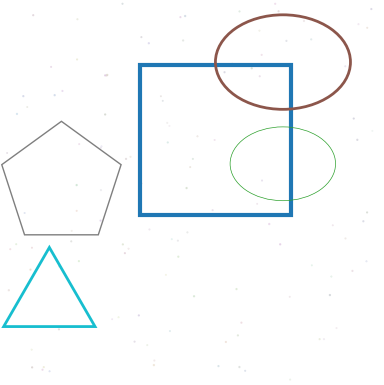[{"shape": "square", "thickness": 3, "radius": 0.97, "center": [0.56, 0.637]}, {"shape": "oval", "thickness": 0.5, "radius": 0.68, "center": [0.735, 0.575]}, {"shape": "oval", "thickness": 2, "radius": 0.88, "center": [0.735, 0.839]}, {"shape": "pentagon", "thickness": 1, "radius": 0.81, "center": [0.16, 0.522]}, {"shape": "triangle", "thickness": 2, "radius": 0.68, "center": [0.128, 0.22]}]